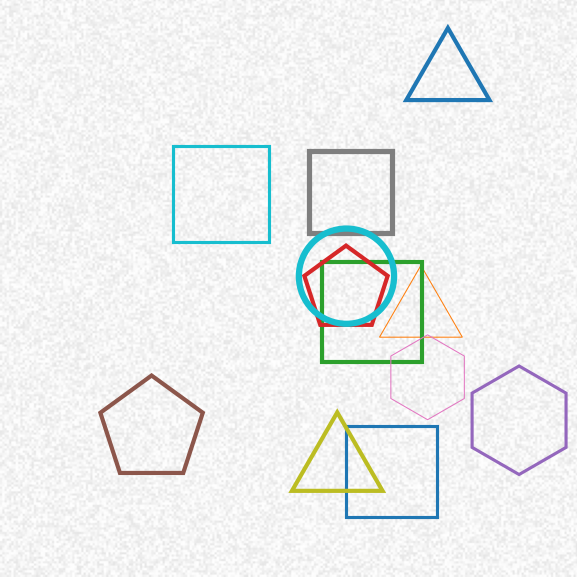[{"shape": "triangle", "thickness": 2, "radius": 0.42, "center": [0.776, 0.867]}, {"shape": "square", "thickness": 1.5, "radius": 0.39, "center": [0.678, 0.183]}, {"shape": "triangle", "thickness": 0.5, "radius": 0.41, "center": [0.729, 0.457]}, {"shape": "square", "thickness": 2, "radius": 0.43, "center": [0.644, 0.458]}, {"shape": "pentagon", "thickness": 2, "radius": 0.38, "center": [0.599, 0.498]}, {"shape": "hexagon", "thickness": 1.5, "radius": 0.47, "center": [0.899, 0.271]}, {"shape": "pentagon", "thickness": 2, "radius": 0.47, "center": [0.262, 0.256]}, {"shape": "hexagon", "thickness": 0.5, "radius": 0.37, "center": [0.74, 0.346]}, {"shape": "square", "thickness": 2.5, "radius": 0.36, "center": [0.607, 0.666]}, {"shape": "triangle", "thickness": 2, "radius": 0.45, "center": [0.584, 0.194]}, {"shape": "circle", "thickness": 3, "radius": 0.41, "center": [0.6, 0.521]}, {"shape": "square", "thickness": 1.5, "radius": 0.41, "center": [0.382, 0.663]}]